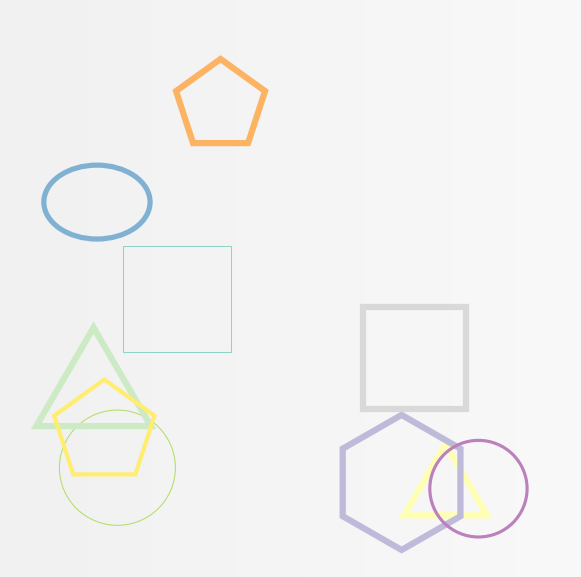[{"shape": "square", "thickness": 0.5, "radius": 0.46, "center": [0.305, 0.481]}, {"shape": "triangle", "thickness": 3, "radius": 0.41, "center": [0.767, 0.148]}, {"shape": "hexagon", "thickness": 3, "radius": 0.58, "center": [0.691, 0.164]}, {"shape": "oval", "thickness": 2.5, "radius": 0.46, "center": [0.167, 0.649]}, {"shape": "pentagon", "thickness": 3, "radius": 0.4, "center": [0.379, 0.816]}, {"shape": "circle", "thickness": 0.5, "radius": 0.5, "center": [0.202, 0.189]}, {"shape": "square", "thickness": 3, "radius": 0.44, "center": [0.714, 0.379]}, {"shape": "circle", "thickness": 1.5, "radius": 0.42, "center": [0.823, 0.153]}, {"shape": "triangle", "thickness": 3, "radius": 0.57, "center": [0.161, 0.318]}, {"shape": "pentagon", "thickness": 2, "radius": 0.45, "center": [0.18, 0.251]}]